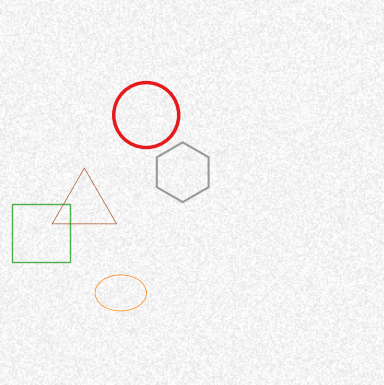[{"shape": "circle", "thickness": 2.5, "radius": 0.42, "center": [0.38, 0.701]}, {"shape": "square", "thickness": 1, "radius": 0.38, "center": [0.106, 0.395]}, {"shape": "oval", "thickness": 0.5, "radius": 0.33, "center": [0.314, 0.239]}, {"shape": "triangle", "thickness": 0.5, "radius": 0.48, "center": [0.219, 0.467]}, {"shape": "hexagon", "thickness": 1.5, "radius": 0.39, "center": [0.475, 0.553]}]